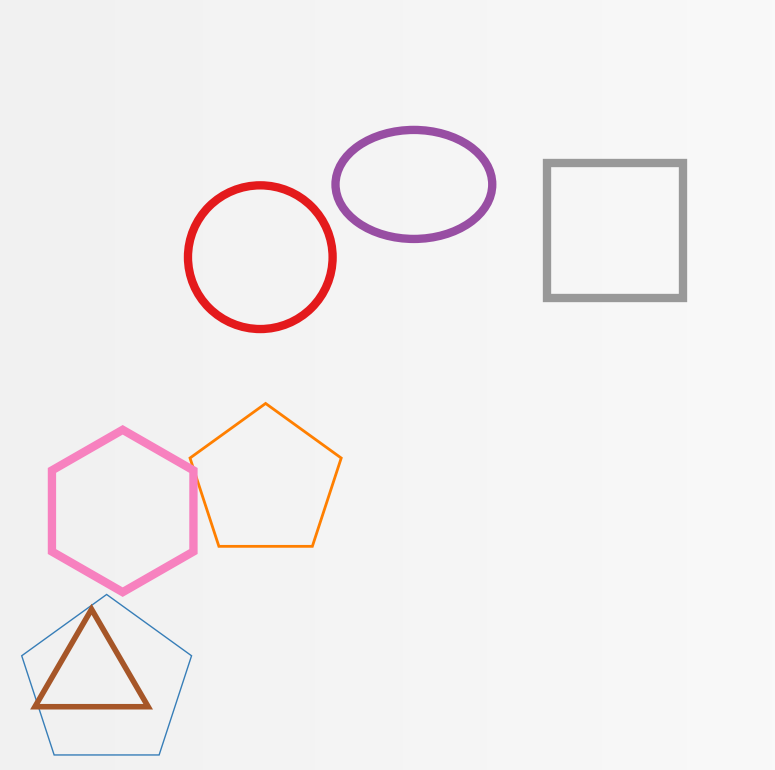[{"shape": "circle", "thickness": 3, "radius": 0.47, "center": [0.336, 0.666]}, {"shape": "pentagon", "thickness": 0.5, "radius": 0.58, "center": [0.138, 0.113]}, {"shape": "oval", "thickness": 3, "radius": 0.51, "center": [0.534, 0.76]}, {"shape": "pentagon", "thickness": 1, "radius": 0.51, "center": [0.343, 0.373]}, {"shape": "triangle", "thickness": 2, "radius": 0.42, "center": [0.118, 0.124]}, {"shape": "hexagon", "thickness": 3, "radius": 0.53, "center": [0.158, 0.336]}, {"shape": "square", "thickness": 3, "radius": 0.44, "center": [0.793, 0.701]}]